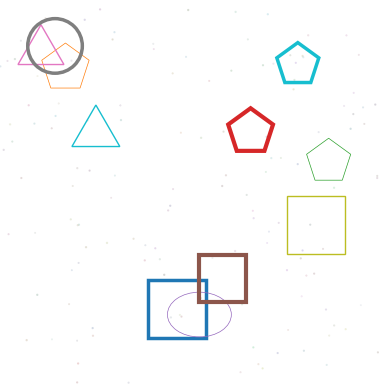[{"shape": "square", "thickness": 2.5, "radius": 0.38, "center": [0.459, 0.198]}, {"shape": "pentagon", "thickness": 0.5, "radius": 0.32, "center": [0.17, 0.824]}, {"shape": "pentagon", "thickness": 0.5, "radius": 0.3, "center": [0.854, 0.581]}, {"shape": "pentagon", "thickness": 3, "radius": 0.31, "center": [0.651, 0.658]}, {"shape": "oval", "thickness": 0.5, "radius": 0.42, "center": [0.518, 0.183]}, {"shape": "square", "thickness": 3, "radius": 0.3, "center": [0.577, 0.277]}, {"shape": "triangle", "thickness": 1, "radius": 0.34, "center": [0.106, 0.867]}, {"shape": "circle", "thickness": 2.5, "radius": 0.35, "center": [0.143, 0.881]}, {"shape": "square", "thickness": 1, "radius": 0.38, "center": [0.822, 0.416]}, {"shape": "triangle", "thickness": 1, "radius": 0.36, "center": [0.249, 0.655]}, {"shape": "pentagon", "thickness": 2.5, "radius": 0.29, "center": [0.774, 0.832]}]